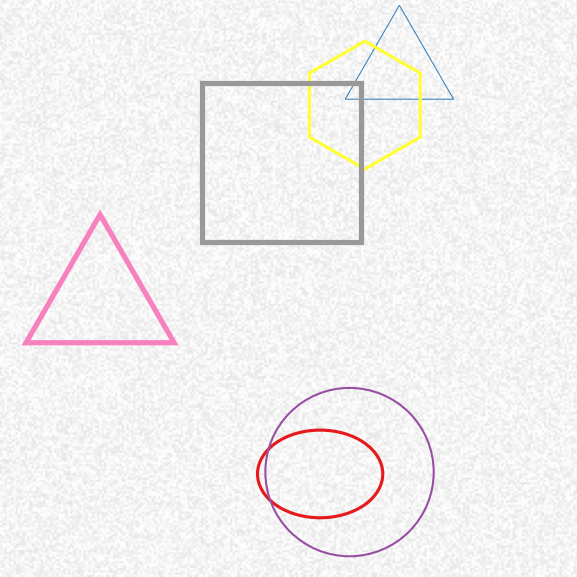[{"shape": "oval", "thickness": 1.5, "radius": 0.54, "center": [0.554, 0.178]}, {"shape": "triangle", "thickness": 0.5, "radius": 0.54, "center": [0.692, 0.882]}, {"shape": "circle", "thickness": 1, "radius": 0.73, "center": [0.605, 0.182]}, {"shape": "hexagon", "thickness": 1.5, "radius": 0.55, "center": [0.632, 0.817]}, {"shape": "triangle", "thickness": 2.5, "radius": 0.74, "center": [0.173, 0.48]}, {"shape": "square", "thickness": 2.5, "radius": 0.69, "center": [0.488, 0.718]}]